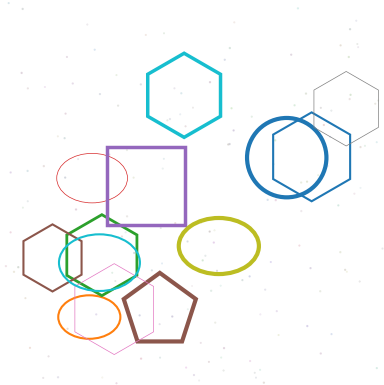[{"shape": "hexagon", "thickness": 1.5, "radius": 0.58, "center": [0.809, 0.593]}, {"shape": "circle", "thickness": 3, "radius": 0.52, "center": [0.745, 0.591]}, {"shape": "oval", "thickness": 1.5, "radius": 0.4, "center": [0.232, 0.176]}, {"shape": "hexagon", "thickness": 2, "radius": 0.53, "center": [0.265, 0.337]}, {"shape": "oval", "thickness": 0.5, "radius": 0.46, "center": [0.239, 0.537]}, {"shape": "square", "thickness": 2.5, "radius": 0.5, "center": [0.38, 0.516]}, {"shape": "hexagon", "thickness": 1.5, "radius": 0.44, "center": [0.136, 0.33]}, {"shape": "pentagon", "thickness": 3, "radius": 0.49, "center": [0.415, 0.193]}, {"shape": "hexagon", "thickness": 0.5, "radius": 0.59, "center": [0.297, 0.197]}, {"shape": "hexagon", "thickness": 0.5, "radius": 0.48, "center": [0.899, 0.718]}, {"shape": "oval", "thickness": 3, "radius": 0.52, "center": [0.568, 0.361]}, {"shape": "oval", "thickness": 1.5, "radius": 0.53, "center": [0.258, 0.318]}, {"shape": "hexagon", "thickness": 2.5, "radius": 0.55, "center": [0.478, 0.752]}]